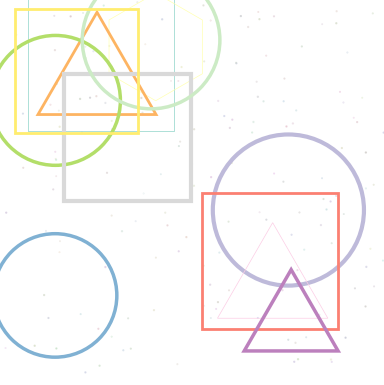[{"shape": "square", "thickness": 0.5, "radius": 0.94, "center": [0.263, 0.849]}, {"shape": "hexagon", "thickness": 0.5, "radius": 0.7, "center": [0.404, 0.878]}, {"shape": "circle", "thickness": 3, "radius": 0.98, "center": [0.749, 0.454]}, {"shape": "square", "thickness": 2, "radius": 0.88, "center": [0.7, 0.323]}, {"shape": "circle", "thickness": 2.5, "radius": 0.8, "center": [0.143, 0.233]}, {"shape": "triangle", "thickness": 2, "radius": 0.89, "center": [0.252, 0.791]}, {"shape": "circle", "thickness": 2.5, "radius": 0.84, "center": [0.144, 0.739]}, {"shape": "triangle", "thickness": 0.5, "radius": 0.83, "center": [0.708, 0.256]}, {"shape": "square", "thickness": 3, "radius": 0.82, "center": [0.331, 0.643]}, {"shape": "triangle", "thickness": 2.5, "radius": 0.7, "center": [0.756, 0.159]}, {"shape": "circle", "thickness": 2.5, "radius": 0.89, "center": [0.392, 0.896]}, {"shape": "square", "thickness": 2, "radius": 0.8, "center": [0.199, 0.816]}]